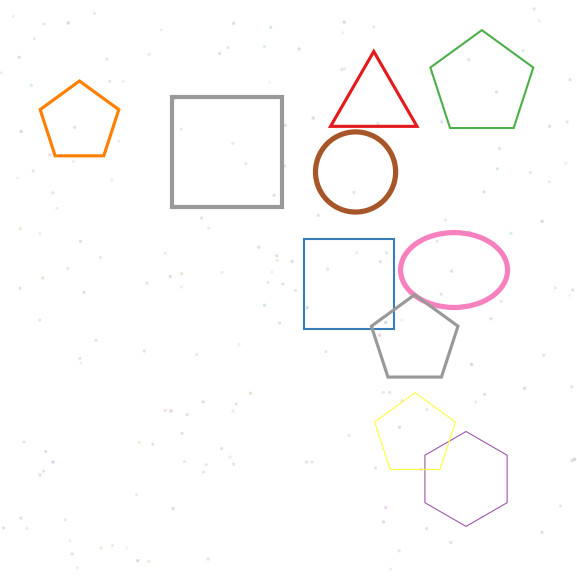[{"shape": "triangle", "thickness": 1.5, "radius": 0.43, "center": [0.647, 0.824]}, {"shape": "square", "thickness": 1, "radius": 0.39, "center": [0.604, 0.507]}, {"shape": "pentagon", "thickness": 1, "radius": 0.47, "center": [0.834, 0.853]}, {"shape": "hexagon", "thickness": 0.5, "radius": 0.41, "center": [0.807, 0.17]}, {"shape": "pentagon", "thickness": 1.5, "radius": 0.36, "center": [0.138, 0.787]}, {"shape": "pentagon", "thickness": 0.5, "radius": 0.37, "center": [0.719, 0.246]}, {"shape": "circle", "thickness": 2.5, "radius": 0.35, "center": [0.616, 0.701]}, {"shape": "oval", "thickness": 2.5, "radius": 0.46, "center": [0.786, 0.532]}, {"shape": "square", "thickness": 2, "radius": 0.48, "center": [0.393, 0.736]}, {"shape": "pentagon", "thickness": 1.5, "radius": 0.39, "center": [0.718, 0.41]}]